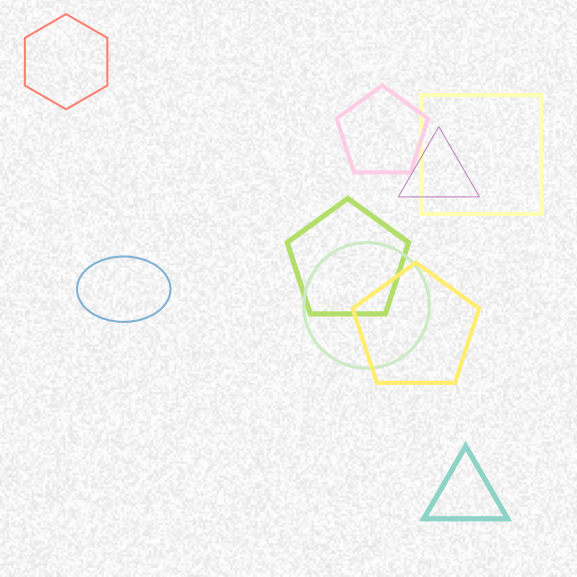[{"shape": "triangle", "thickness": 2.5, "radius": 0.42, "center": [0.806, 0.143]}, {"shape": "square", "thickness": 2, "radius": 0.52, "center": [0.833, 0.732]}, {"shape": "hexagon", "thickness": 1, "radius": 0.41, "center": [0.114, 0.892]}, {"shape": "oval", "thickness": 1, "radius": 0.4, "center": [0.214, 0.498]}, {"shape": "pentagon", "thickness": 2.5, "radius": 0.55, "center": [0.602, 0.545]}, {"shape": "pentagon", "thickness": 2, "radius": 0.42, "center": [0.662, 0.768]}, {"shape": "triangle", "thickness": 0.5, "radius": 0.41, "center": [0.76, 0.699]}, {"shape": "circle", "thickness": 1.5, "radius": 0.54, "center": [0.635, 0.47]}, {"shape": "pentagon", "thickness": 2, "radius": 0.58, "center": [0.72, 0.429]}]